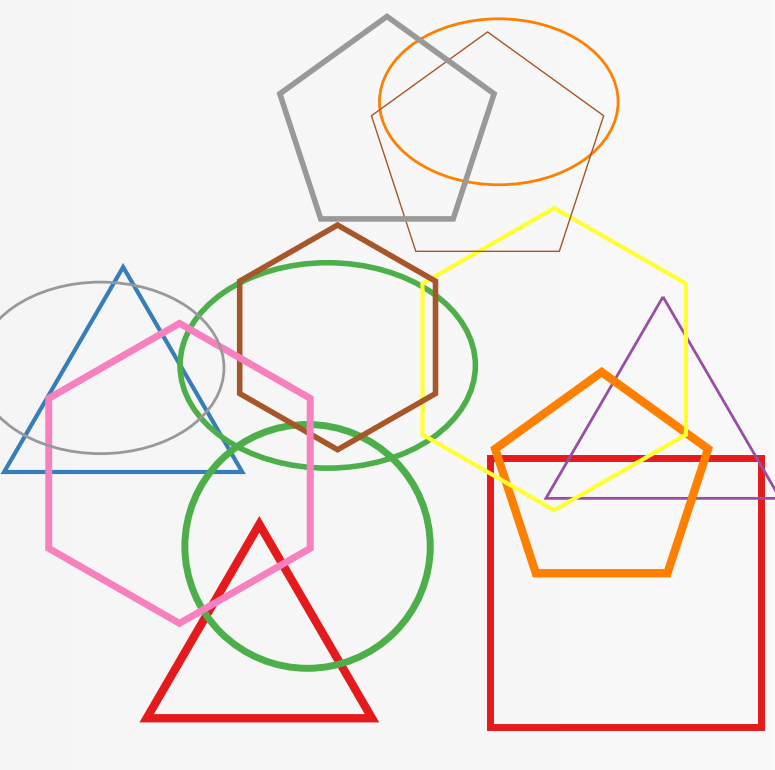[{"shape": "triangle", "thickness": 3, "radius": 0.84, "center": [0.335, 0.151]}, {"shape": "square", "thickness": 2.5, "radius": 0.87, "center": [0.807, 0.23]}, {"shape": "triangle", "thickness": 1.5, "radius": 0.89, "center": [0.159, 0.476]}, {"shape": "oval", "thickness": 2, "radius": 0.95, "center": [0.423, 0.525]}, {"shape": "circle", "thickness": 2.5, "radius": 0.79, "center": [0.397, 0.29]}, {"shape": "triangle", "thickness": 1, "radius": 0.87, "center": [0.855, 0.44]}, {"shape": "oval", "thickness": 1, "radius": 0.77, "center": [0.644, 0.868]}, {"shape": "pentagon", "thickness": 3, "radius": 0.72, "center": [0.776, 0.372]}, {"shape": "hexagon", "thickness": 1.5, "radius": 0.98, "center": [0.715, 0.534]}, {"shape": "pentagon", "thickness": 0.5, "radius": 0.79, "center": [0.629, 0.801]}, {"shape": "hexagon", "thickness": 2, "radius": 0.73, "center": [0.436, 0.562]}, {"shape": "hexagon", "thickness": 2.5, "radius": 0.97, "center": [0.232, 0.385]}, {"shape": "pentagon", "thickness": 2, "radius": 0.73, "center": [0.499, 0.833]}, {"shape": "oval", "thickness": 1, "radius": 0.8, "center": [0.13, 0.522]}]